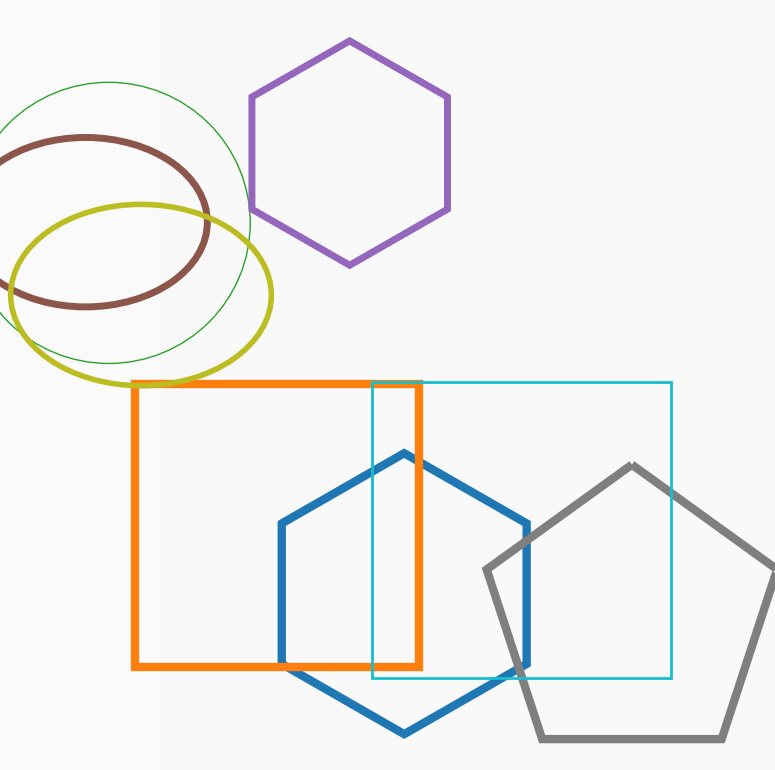[{"shape": "hexagon", "thickness": 3, "radius": 0.91, "center": [0.522, 0.229]}, {"shape": "square", "thickness": 3, "radius": 0.92, "center": [0.358, 0.317]}, {"shape": "circle", "thickness": 0.5, "radius": 0.91, "center": [0.14, 0.711]}, {"shape": "hexagon", "thickness": 2.5, "radius": 0.73, "center": [0.451, 0.801]}, {"shape": "oval", "thickness": 2.5, "radius": 0.79, "center": [0.11, 0.711]}, {"shape": "pentagon", "thickness": 3, "radius": 0.99, "center": [0.815, 0.2]}, {"shape": "oval", "thickness": 2, "radius": 0.84, "center": [0.182, 0.617]}, {"shape": "square", "thickness": 1, "radius": 0.96, "center": [0.673, 0.311]}]